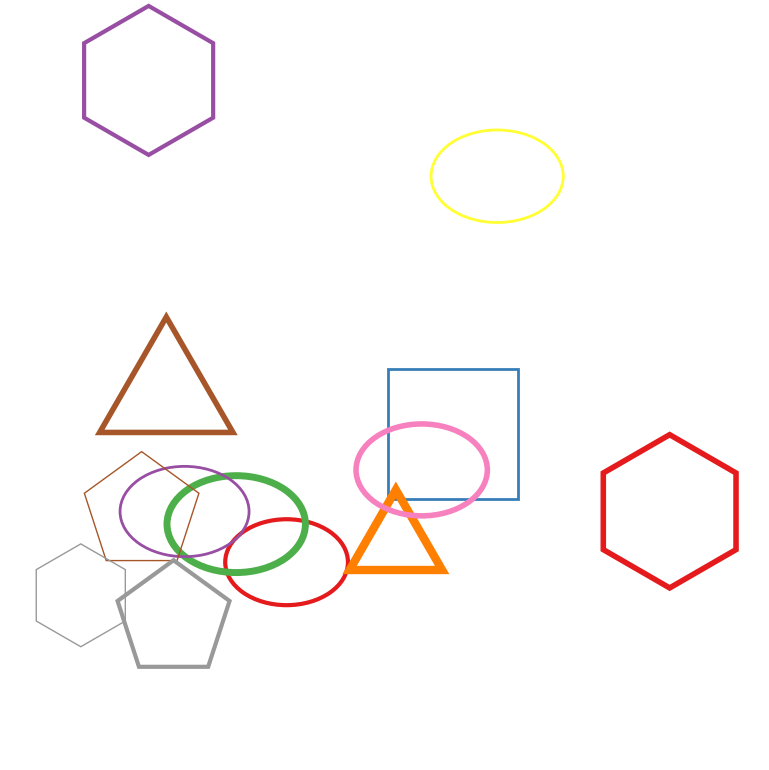[{"shape": "oval", "thickness": 1.5, "radius": 0.4, "center": [0.372, 0.27]}, {"shape": "hexagon", "thickness": 2, "radius": 0.5, "center": [0.87, 0.336]}, {"shape": "square", "thickness": 1, "radius": 0.42, "center": [0.588, 0.436]}, {"shape": "oval", "thickness": 2.5, "radius": 0.45, "center": [0.307, 0.319]}, {"shape": "oval", "thickness": 1, "radius": 0.42, "center": [0.24, 0.336]}, {"shape": "hexagon", "thickness": 1.5, "radius": 0.48, "center": [0.193, 0.896]}, {"shape": "triangle", "thickness": 3, "radius": 0.35, "center": [0.514, 0.294]}, {"shape": "oval", "thickness": 1, "radius": 0.43, "center": [0.646, 0.771]}, {"shape": "triangle", "thickness": 2, "radius": 0.5, "center": [0.216, 0.488]}, {"shape": "pentagon", "thickness": 0.5, "radius": 0.39, "center": [0.184, 0.335]}, {"shape": "oval", "thickness": 2, "radius": 0.43, "center": [0.548, 0.39]}, {"shape": "hexagon", "thickness": 0.5, "radius": 0.33, "center": [0.105, 0.227]}, {"shape": "pentagon", "thickness": 1.5, "radius": 0.38, "center": [0.225, 0.196]}]